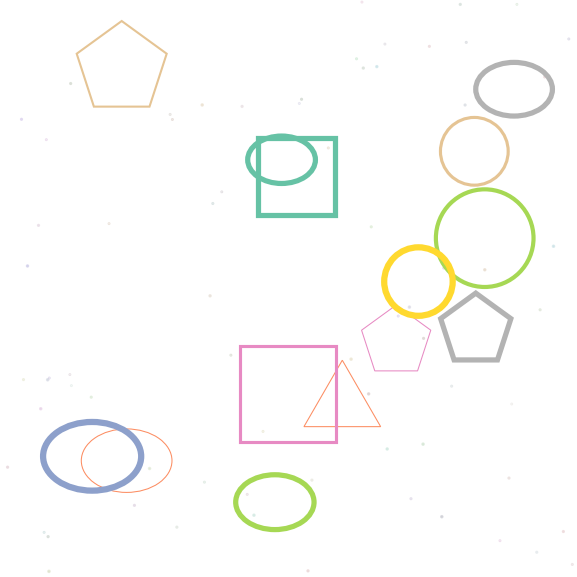[{"shape": "square", "thickness": 2.5, "radius": 0.33, "center": [0.514, 0.694]}, {"shape": "oval", "thickness": 2.5, "radius": 0.29, "center": [0.488, 0.722]}, {"shape": "oval", "thickness": 0.5, "radius": 0.39, "center": [0.219, 0.201]}, {"shape": "triangle", "thickness": 0.5, "radius": 0.38, "center": [0.593, 0.299]}, {"shape": "oval", "thickness": 3, "radius": 0.42, "center": [0.16, 0.209]}, {"shape": "pentagon", "thickness": 0.5, "radius": 0.32, "center": [0.686, 0.408]}, {"shape": "square", "thickness": 1.5, "radius": 0.42, "center": [0.499, 0.317]}, {"shape": "circle", "thickness": 2, "radius": 0.42, "center": [0.839, 0.587]}, {"shape": "oval", "thickness": 2.5, "radius": 0.34, "center": [0.476, 0.13]}, {"shape": "circle", "thickness": 3, "radius": 0.3, "center": [0.725, 0.512]}, {"shape": "circle", "thickness": 1.5, "radius": 0.29, "center": [0.821, 0.737]}, {"shape": "pentagon", "thickness": 1, "radius": 0.41, "center": [0.211, 0.881]}, {"shape": "oval", "thickness": 2.5, "radius": 0.33, "center": [0.89, 0.845]}, {"shape": "pentagon", "thickness": 2.5, "radius": 0.32, "center": [0.824, 0.428]}]